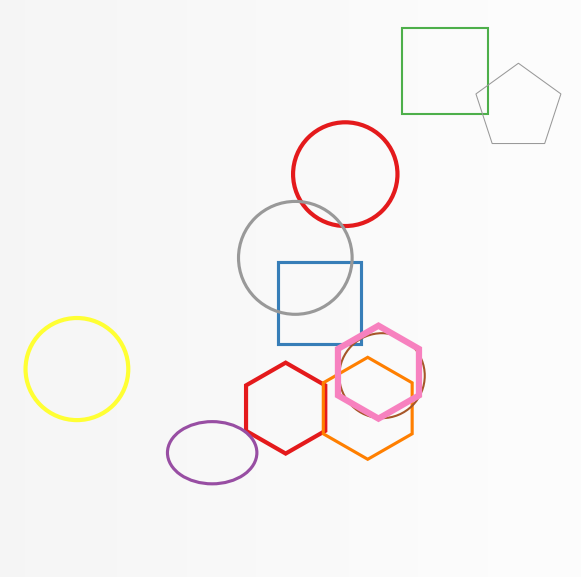[{"shape": "circle", "thickness": 2, "radius": 0.45, "center": [0.594, 0.698]}, {"shape": "hexagon", "thickness": 2, "radius": 0.39, "center": [0.491, 0.292]}, {"shape": "square", "thickness": 1.5, "radius": 0.36, "center": [0.55, 0.475]}, {"shape": "square", "thickness": 1, "radius": 0.37, "center": [0.766, 0.877]}, {"shape": "oval", "thickness": 1.5, "radius": 0.38, "center": [0.365, 0.215]}, {"shape": "hexagon", "thickness": 1.5, "radius": 0.44, "center": [0.633, 0.292]}, {"shape": "circle", "thickness": 2, "radius": 0.44, "center": [0.132, 0.36]}, {"shape": "circle", "thickness": 1, "radius": 0.37, "center": [0.657, 0.349]}, {"shape": "hexagon", "thickness": 3, "radius": 0.4, "center": [0.651, 0.355]}, {"shape": "pentagon", "thickness": 0.5, "radius": 0.38, "center": [0.892, 0.813]}, {"shape": "circle", "thickness": 1.5, "radius": 0.49, "center": [0.508, 0.553]}]